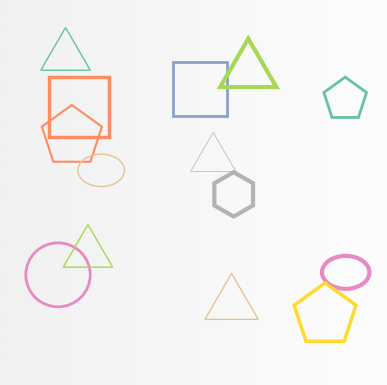[{"shape": "pentagon", "thickness": 2, "radius": 0.29, "center": [0.891, 0.742]}, {"shape": "triangle", "thickness": 1, "radius": 0.37, "center": [0.169, 0.854]}, {"shape": "pentagon", "thickness": 1.5, "radius": 0.41, "center": [0.185, 0.646]}, {"shape": "square", "thickness": 2.5, "radius": 0.39, "center": [0.205, 0.722]}, {"shape": "square", "thickness": 2, "radius": 0.35, "center": [0.516, 0.768]}, {"shape": "oval", "thickness": 3, "radius": 0.31, "center": [0.892, 0.293]}, {"shape": "circle", "thickness": 2, "radius": 0.42, "center": [0.15, 0.286]}, {"shape": "triangle", "thickness": 3, "radius": 0.42, "center": [0.641, 0.816]}, {"shape": "triangle", "thickness": 1, "radius": 0.37, "center": [0.227, 0.343]}, {"shape": "pentagon", "thickness": 2.5, "radius": 0.42, "center": [0.839, 0.181]}, {"shape": "oval", "thickness": 1, "radius": 0.3, "center": [0.261, 0.558]}, {"shape": "triangle", "thickness": 1, "radius": 0.4, "center": [0.598, 0.21]}, {"shape": "hexagon", "thickness": 3, "radius": 0.29, "center": [0.603, 0.495]}, {"shape": "triangle", "thickness": 0.5, "radius": 0.34, "center": [0.55, 0.589]}]